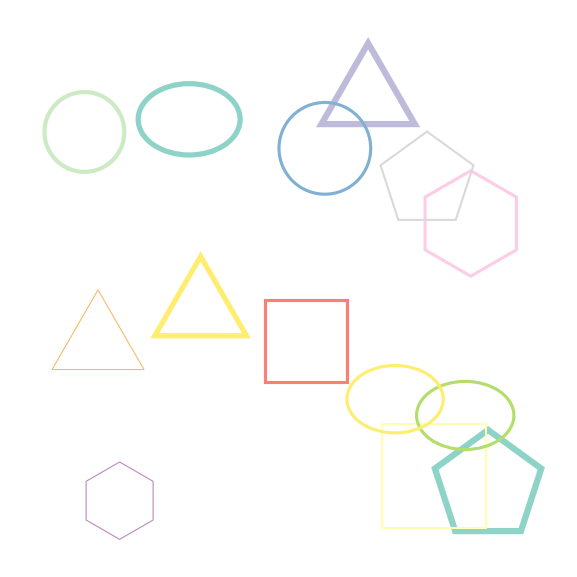[{"shape": "pentagon", "thickness": 3, "radius": 0.48, "center": [0.845, 0.158]}, {"shape": "oval", "thickness": 2.5, "radius": 0.44, "center": [0.328, 0.793]}, {"shape": "square", "thickness": 1, "radius": 0.45, "center": [0.751, 0.175]}, {"shape": "triangle", "thickness": 3, "radius": 0.47, "center": [0.637, 0.831]}, {"shape": "square", "thickness": 1.5, "radius": 0.35, "center": [0.529, 0.408]}, {"shape": "circle", "thickness": 1.5, "radius": 0.4, "center": [0.562, 0.742]}, {"shape": "triangle", "thickness": 0.5, "radius": 0.46, "center": [0.17, 0.405]}, {"shape": "oval", "thickness": 1.5, "radius": 0.42, "center": [0.806, 0.28]}, {"shape": "hexagon", "thickness": 1.5, "radius": 0.46, "center": [0.815, 0.612]}, {"shape": "pentagon", "thickness": 1, "radius": 0.42, "center": [0.739, 0.687]}, {"shape": "hexagon", "thickness": 0.5, "radius": 0.33, "center": [0.207, 0.132]}, {"shape": "circle", "thickness": 2, "radius": 0.35, "center": [0.146, 0.771]}, {"shape": "triangle", "thickness": 2.5, "radius": 0.46, "center": [0.347, 0.464]}, {"shape": "oval", "thickness": 1.5, "radius": 0.42, "center": [0.684, 0.308]}]